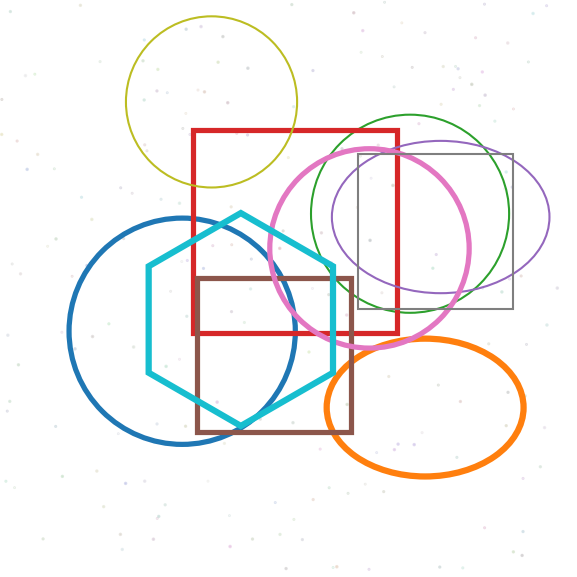[{"shape": "circle", "thickness": 2.5, "radius": 0.98, "center": [0.315, 0.426]}, {"shape": "oval", "thickness": 3, "radius": 0.85, "center": [0.736, 0.293]}, {"shape": "circle", "thickness": 1, "radius": 0.86, "center": [0.71, 0.629]}, {"shape": "square", "thickness": 2.5, "radius": 0.88, "center": [0.511, 0.598]}, {"shape": "oval", "thickness": 1, "radius": 0.94, "center": [0.763, 0.623]}, {"shape": "square", "thickness": 2.5, "radius": 0.67, "center": [0.475, 0.385]}, {"shape": "circle", "thickness": 2.5, "radius": 0.86, "center": [0.64, 0.569]}, {"shape": "square", "thickness": 1, "radius": 0.67, "center": [0.754, 0.598]}, {"shape": "circle", "thickness": 1, "radius": 0.74, "center": [0.366, 0.823]}, {"shape": "hexagon", "thickness": 3, "radius": 0.92, "center": [0.417, 0.446]}]